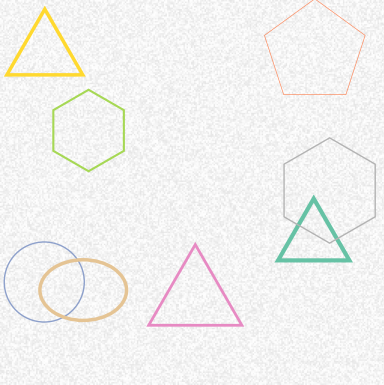[{"shape": "triangle", "thickness": 3, "radius": 0.53, "center": [0.815, 0.377]}, {"shape": "pentagon", "thickness": 0.5, "radius": 0.69, "center": [0.818, 0.866]}, {"shape": "circle", "thickness": 1, "radius": 0.52, "center": [0.115, 0.268]}, {"shape": "triangle", "thickness": 2, "radius": 0.7, "center": [0.507, 0.225]}, {"shape": "hexagon", "thickness": 1.5, "radius": 0.53, "center": [0.23, 0.661]}, {"shape": "triangle", "thickness": 2.5, "radius": 0.57, "center": [0.116, 0.862]}, {"shape": "oval", "thickness": 2.5, "radius": 0.56, "center": [0.216, 0.247]}, {"shape": "hexagon", "thickness": 1, "radius": 0.68, "center": [0.856, 0.505]}]